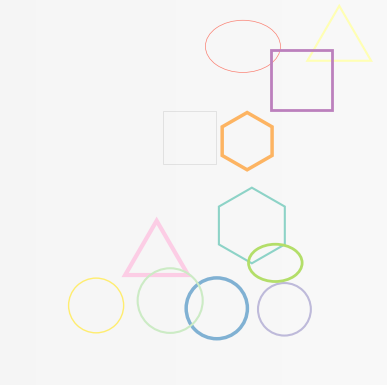[{"shape": "hexagon", "thickness": 1.5, "radius": 0.49, "center": [0.65, 0.414]}, {"shape": "triangle", "thickness": 1.5, "radius": 0.48, "center": [0.875, 0.89]}, {"shape": "circle", "thickness": 1.5, "radius": 0.34, "center": [0.734, 0.197]}, {"shape": "oval", "thickness": 0.5, "radius": 0.48, "center": [0.627, 0.88]}, {"shape": "circle", "thickness": 2.5, "radius": 0.4, "center": [0.559, 0.199]}, {"shape": "hexagon", "thickness": 2.5, "radius": 0.37, "center": [0.638, 0.633]}, {"shape": "oval", "thickness": 2, "radius": 0.35, "center": [0.711, 0.317]}, {"shape": "triangle", "thickness": 3, "radius": 0.47, "center": [0.404, 0.333]}, {"shape": "square", "thickness": 0.5, "radius": 0.34, "center": [0.489, 0.643]}, {"shape": "square", "thickness": 2, "radius": 0.39, "center": [0.778, 0.792]}, {"shape": "circle", "thickness": 1.5, "radius": 0.42, "center": [0.439, 0.219]}, {"shape": "circle", "thickness": 1, "radius": 0.36, "center": [0.248, 0.207]}]